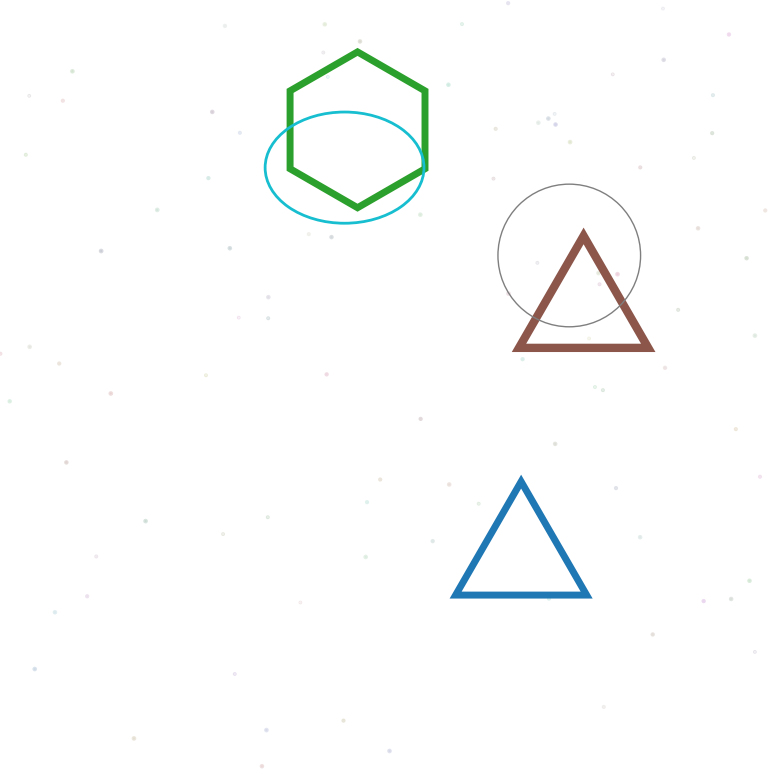[{"shape": "triangle", "thickness": 2.5, "radius": 0.49, "center": [0.677, 0.276]}, {"shape": "hexagon", "thickness": 2.5, "radius": 0.51, "center": [0.464, 0.831]}, {"shape": "triangle", "thickness": 3, "radius": 0.48, "center": [0.758, 0.597]}, {"shape": "circle", "thickness": 0.5, "radius": 0.46, "center": [0.739, 0.668]}, {"shape": "oval", "thickness": 1, "radius": 0.52, "center": [0.447, 0.782]}]